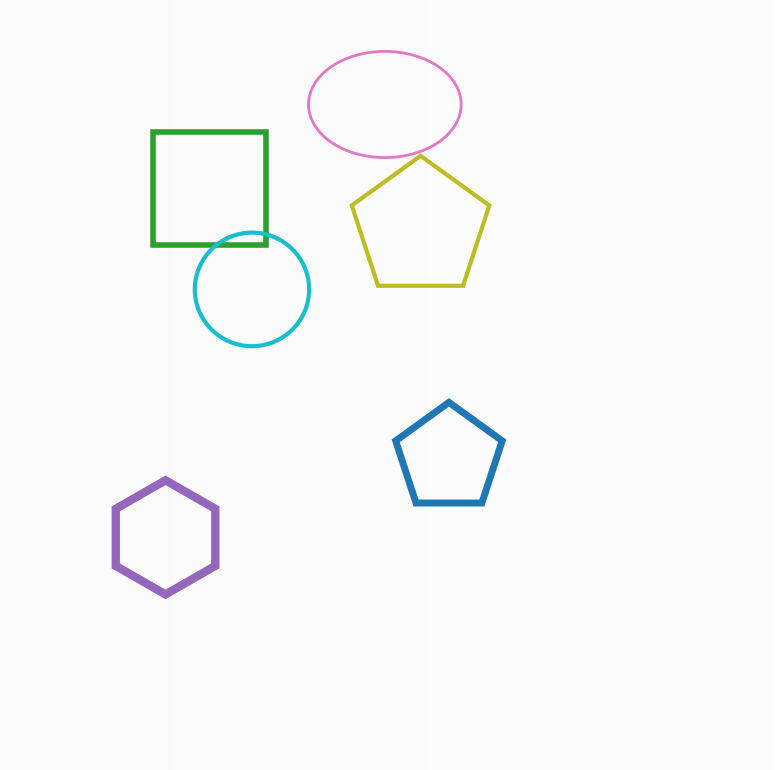[{"shape": "pentagon", "thickness": 2.5, "radius": 0.36, "center": [0.579, 0.405]}, {"shape": "square", "thickness": 2, "radius": 0.37, "center": [0.271, 0.755]}, {"shape": "hexagon", "thickness": 3, "radius": 0.37, "center": [0.214, 0.302]}, {"shape": "oval", "thickness": 1, "radius": 0.49, "center": [0.497, 0.864]}, {"shape": "pentagon", "thickness": 1.5, "radius": 0.47, "center": [0.543, 0.704]}, {"shape": "circle", "thickness": 1.5, "radius": 0.37, "center": [0.325, 0.624]}]